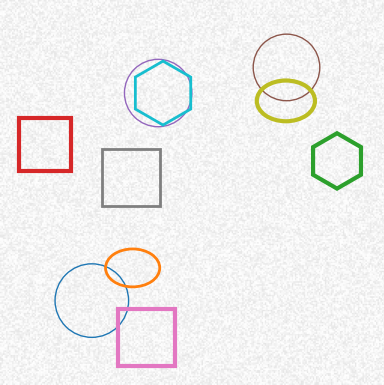[{"shape": "circle", "thickness": 1, "radius": 0.48, "center": [0.238, 0.219]}, {"shape": "oval", "thickness": 2, "radius": 0.35, "center": [0.345, 0.304]}, {"shape": "hexagon", "thickness": 3, "radius": 0.36, "center": [0.875, 0.582]}, {"shape": "square", "thickness": 3, "radius": 0.34, "center": [0.117, 0.624]}, {"shape": "circle", "thickness": 1, "radius": 0.44, "center": [0.411, 0.758]}, {"shape": "circle", "thickness": 1, "radius": 0.43, "center": [0.744, 0.825]}, {"shape": "square", "thickness": 3, "radius": 0.37, "center": [0.38, 0.123]}, {"shape": "square", "thickness": 2, "radius": 0.37, "center": [0.341, 0.539]}, {"shape": "oval", "thickness": 3, "radius": 0.38, "center": [0.743, 0.738]}, {"shape": "hexagon", "thickness": 2, "radius": 0.42, "center": [0.423, 0.758]}]